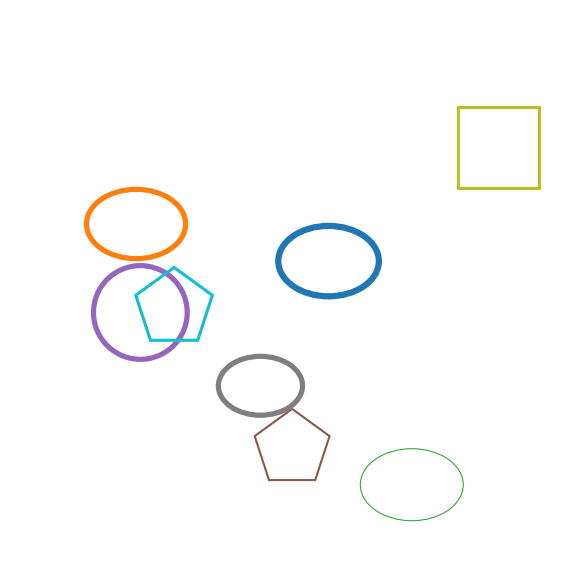[{"shape": "oval", "thickness": 3, "radius": 0.44, "center": [0.569, 0.547]}, {"shape": "oval", "thickness": 2.5, "radius": 0.43, "center": [0.236, 0.611]}, {"shape": "oval", "thickness": 0.5, "radius": 0.45, "center": [0.713, 0.16]}, {"shape": "circle", "thickness": 2.5, "radius": 0.41, "center": [0.243, 0.458]}, {"shape": "pentagon", "thickness": 1, "radius": 0.34, "center": [0.506, 0.223]}, {"shape": "oval", "thickness": 2.5, "radius": 0.36, "center": [0.451, 0.331]}, {"shape": "square", "thickness": 1.5, "radius": 0.35, "center": [0.863, 0.743]}, {"shape": "pentagon", "thickness": 1.5, "radius": 0.35, "center": [0.301, 0.466]}]